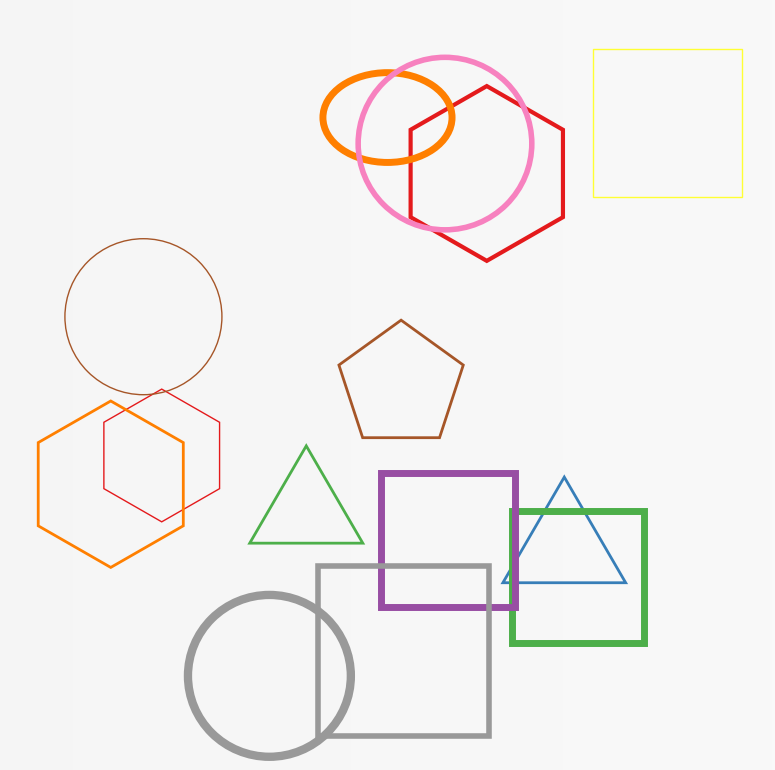[{"shape": "hexagon", "thickness": 0.5, "radius": 0.43, "center": [0.209, 0.408]}, {"shape": "hexagon", "thickness": 1.5, "radius": 0.57, "center": [0.628, 0.775]}, {"shape": "triangle", "thickness": 1, "radius": 0.46, "center": [0.728, 0.289]}, {"shape": "triangle", "thickness": 1, "radius": 0.42, "center": [0.395, 0.337]}, {"shape": "square", "thickness": 2.5, "radius": 0.43, "center": [0.746, 0.25]}, {"shape": "square", "thickness": 2.5, "radius": 0.43, "center": [0.578, 0.298]}, {"shape": "hexagon", "thickness": 1, "radius": 0.54, "center": [0.143, 0.371]}, {"shape": "oval", "thickness": 2.5, "radius": 0.42, "center": [0.5, 0.847]}, {"shape": "square", "thickness": 0.5, "radius": 0.48, "center": [0.861, 0.84]}, {"shape": "circle", "thickness": 0.5, "radius": 0.51, "center": [0.185, 0.589]}, {"shape": "pentagon", "thickness": 1, "radius": 0.42, "center": [0.518, 0.5]}, {"shape": "circle", "thickness": 2, "radius": 0.56, "center": [0.574, 0.814]}, {"shape": "circle", "thickness": 3, "radius": 0.53, "center": [0.348, 0.122]}, {"shape": "square", "thickness": 2, "radius": 0.55, "center": [0.521, 0.154]}]